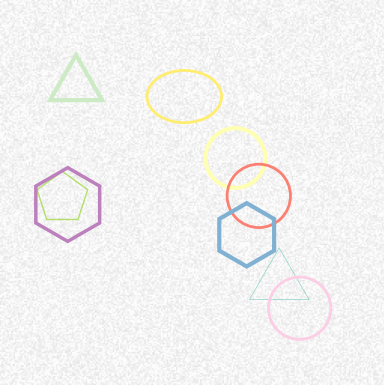[{"shape": "triangle", "thickness": 0.5, "radius": 0.45, "center": [0.725, 0.267]}, {"shape": "circle", "thickness": 3, "radius": 0.39, "center": [0.611, 0.59]}, {"shape": "circle", "thickness": 2, "radius": 0.41, "center": [0.672, 0.491]}, {"shape": "hexagon", "thickness": 3, "radius": 0.41, "center": [0.641, 0.39]}, {"shape": "pentagon", "thickness": 1, "radius": 0.35, "center": [0.162, 0.486]}, {"shape": "circle", "thickness": 2, "radius": 0.4, "center": [0.778, 0.2]}, {"shape": "hexagon", "thickness": 2.5, "radius": 0.48, "center": [0.176, 0.469]}, {"shape": "triangle", "thickness": 3, "radius": 0.39, "center": [0.198, 0.779]}, {"shape": "oval", "thickness": 2, "radius": 0.48, "center": [0.479, 0.749]}]